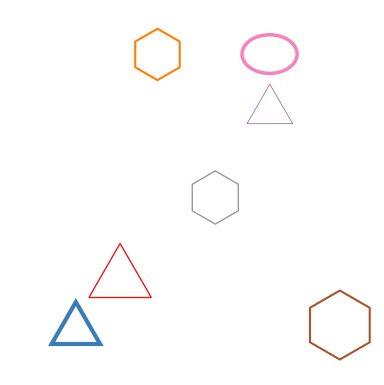[{"shape": "triangle", "thickness": 1, "radius": 0.47, "center": [0.312, 0.274]}, {"shape": "triangle", "thickness": 3, "radius": 0.36, "center": [0.197, 0.143]}, {"shape": "triangle", "thickness": 0.5, "radius": 0.34, "center": [0.701, 0.713]}, {"shape": "hexagon", "thickness": 1.5, "radius": 0.33, "center": [0.409, 0.859]}, {"shape": "hexagon", "thickness": 1.5, "radius": 0.45, "center": [0.883, 0.156]}, {"shape": "oval", "thickness": 2.5, "radius": 0.36, "center": [0.7, 0.86]}, {"shape": "hexagon", "thickness": 1, "radius": 0.35, "center": [0.559, 0.487]}]